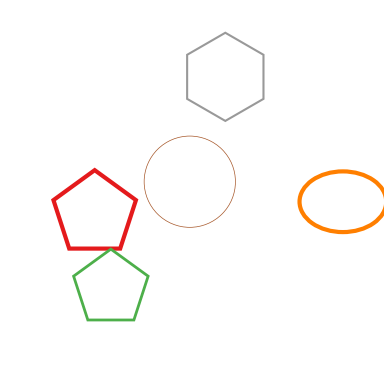[{"shape": "pentagon", "thickness": 3, "radius": 0.56, "center": [0.246, 0.445]}, {"shape": "pentagon", "thickness": 2, "radius": 0.51, "center": [0.288, 0.251]}, {"shape": "oval", "thickness": 3, "radius": 0.56, "center": [0.891, 0.476]}, {"shape": "circle", "thickness": 0.5, "radius": 0.59, "center": [0.493, 0.528]}, {"shape": "hexagon", "thickness": 1.5, "radius": 0.57, "center": [0.585, 0.8]}]